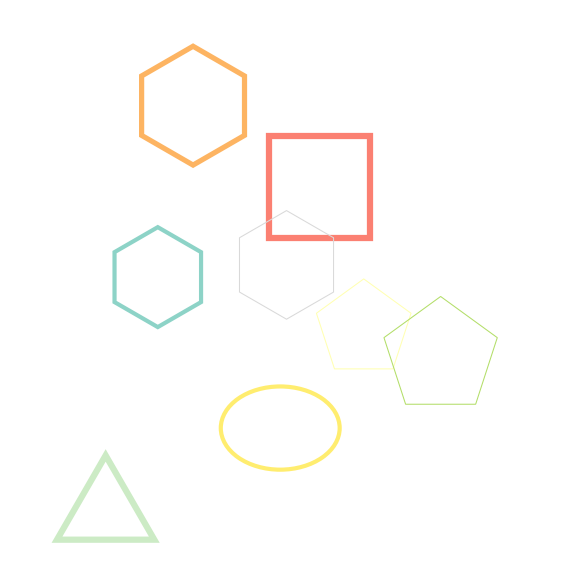[{"shape": "hexagon", "thickness": 2, "radius": 0.43, "center": [0.273, 0.519]}, {"shape": "pentagon", "thickness": 0.5, "radius": 0.43, "center": [0.63, 0.43]}, {"shape": "square", "thickness": 3, "radius": 0.44, "center": [0.553, 0.675]}, {"shape": "hexagon", "thickness": 2.5, "radius": 0.51, "center": [0.334, 0.816]}, {"shape": "pentagon", "thickness": 0.5, "radius": 0.52, "center": [0.763, 0.383]}, {"shape": "hexagon", "thickness": 0.5, "radius": 0.47, "center": [0.496, 0.54]}, {"shape": "triangle", "thickness": 3, "radius": 0.49, "center": [0.183, 0.113]}, {"shape": "oval", "thickness": 2, "radius": 0.51, "center": [0.485, 0.258]}]